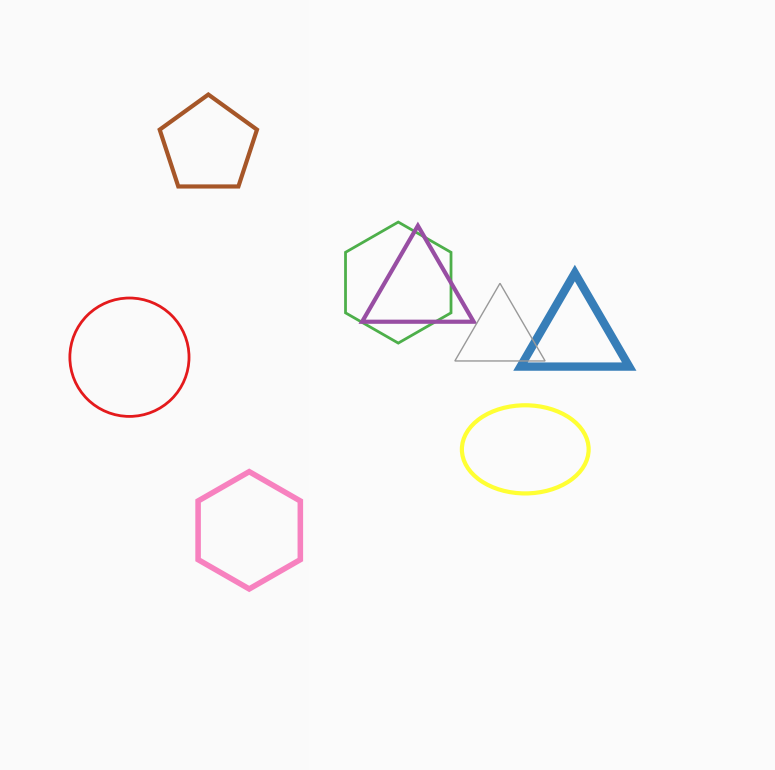[{"shape": "circle", "thickness": 1, "radius": 0.38, "center": [0.167, 0.536]}, {"shape": "triangle", "thickness": 3, "radius": 0.4, "center": [0.742, 0.564]}, {"shape": "hexagon", "thickness": 1, "radius": 0.39, "center": [0.514, 0.633]}, {"shape": "triangle", "thickness": 1.5, "radius": 0.42, "center": [0.539, 0.624]}, {"shape": "oval", "thickness": 1.5, "radius": 0.41, "center": [0.678, 0.416]}, {"shape": "pentagon", "thickness": 1.5, "radius": 0.33, "center": [0.269, 0.811]}, {"shape": "hexagon", "thickness": 2, "radius": 0.38, "center": [0.322, 0.311]}, {"shape": "triangle", "thickness": 0.5, "radius": 0.34, "center": [0.645, 0.565]}]